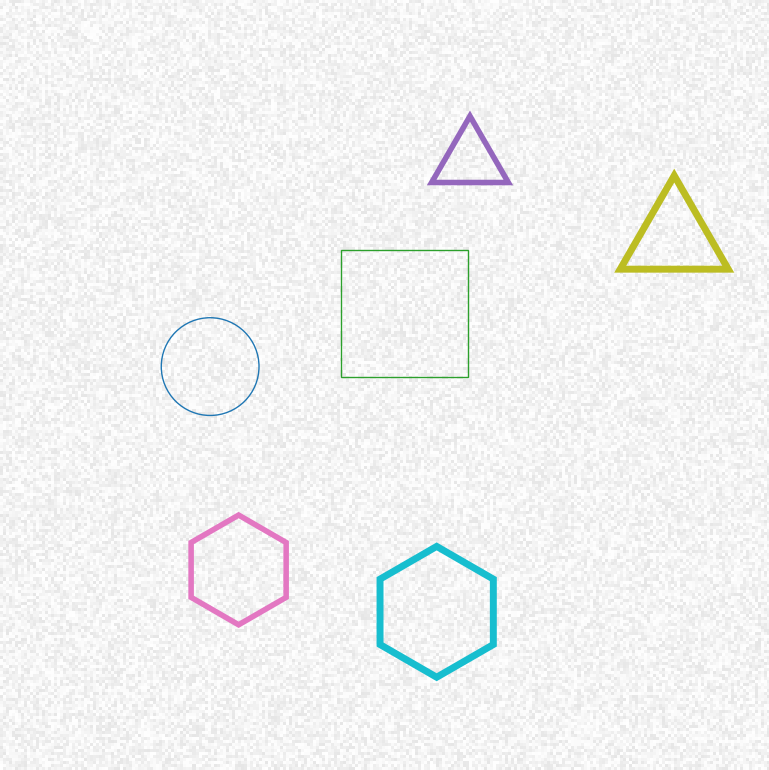[{"shape": "circle", "thickness": 0.5, "radius": 0.32, "center": [0.273, 0.524]}, {"shape": "square", "thickness": 0.5, "radius": 0.41, "center": [0.525, 0.592]}, {"shape": "triangle", "thickness": 2, "radius": 0.29, "center": [0.61, 0.792]}, {"shape": "hexagon", "thickness": 2, "radius": 0.36, "center": [0.31, 0.26]}, {"shape": "triangle", "thickness": 2.5, "radius": 0.41, "center": [0.876, 0.691]}, {"shape": "hexagon", "thickness": 2.5, "radius": 0.42, "center": [0.567, 0.205]}]